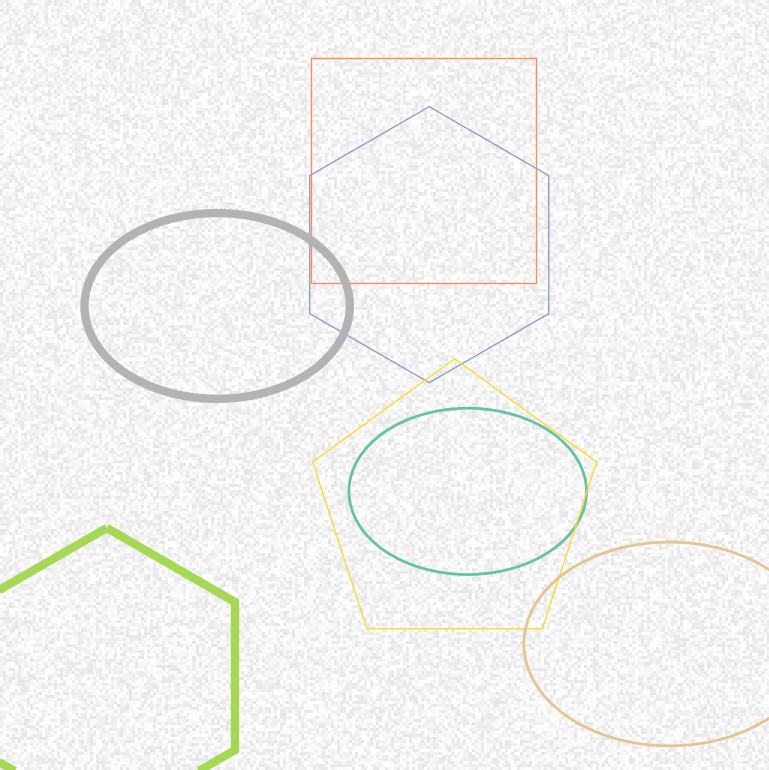[{"shape": "oval", "thickness": 1, "radius": 0.77, "center": [0.607, 0.362]}, {"shape": "square", "thickness": 0.5, "radius": 0.73, "center": [0.55, 0.779]}, {"shape": "hexagon", "thickness": 0.5, "radius": 0.9, "center": [0.557, 0.682]}, {"shape": "hexagon", "thickness": 3, "radius": 0.96, "center": [0.139, 0.122]}, {"shape": "pentagon", "thickness": 0.5, "radius": 0.97, "center": [0.59, 0.34]}, {"shape": "oval", "thickness": 1, "radius": 0.95, "center": [0.869, 0.164]}, {"shape": "oval", "thickness": 3, "radius": 0.86, "center": [0.282, 0.603]}]